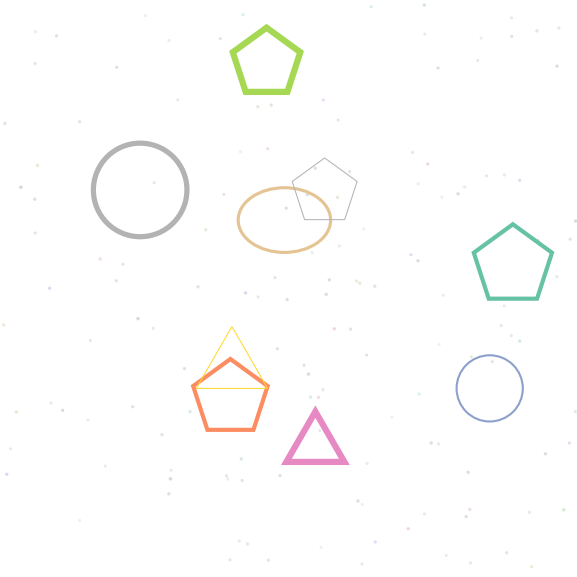[{"shape": "pentagon", "thickness": 2, "radius": 0.36, "center": [0.888, 0.54]}, {"shape": "pentagon", "thickness": 2, "radius": 0.34, "center": [0.399, 0.31]}, {"shape": "circle", "thickness": 1, "radius": 0.29, "center": [0.848, 0.327]}, {"shape": "triangle", "thickness": 3, "radius": 0.29, "center": [0.546, 0.228]}, {"shape": "pentagon", "thickness": 3, "radius": 0.31, "center": [0.462, 0.89]}, {"shape": "triangle", "thickness": 0.5, "radius": 0.36, "center": [0.402, 0.362]}, {"shape": "oval", "thickness": 1.5, "radius": 0.4, "center": [0.492, 0.618]}, {"shape": "circle", "thickness": 2.5, "radius": 0.41, "center": [0.243, 0.67]}, {"shape": "pentagon", "thickness": 0.5, "radius": 0.3, "center": [0.562, 0.667]}]